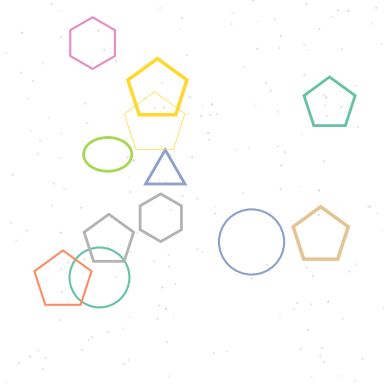[{"shape": "circle", "thickness": 1.5, "radius": 0.39, "center": [0.258, 0.279]}, {"shape": "pentagon", "thickness": 2, "radius": 0.35, "center": [0.856, 0.73]}, {"shape": "pentagon", "thickness": 1.5, "radius": 0.39, "center": [0.164, 0.271]}, {"shape": "circle", "thickness": 1.5, "radius": 0.42, "center": [0.653, 0.372]}, {"shape": "triangle", "thickness": 2, "radius": 0.3, "center": [0.429, 0.552]}, {"shape": "hexagon", "thickness": 1.5, "radius": 0.33, "center": [0.24, 0.888]}, {"shape": "oval", "thickness": 2, "radius": 0.31, "center": [0.28, 0.599]}, {"shape": "pentagon", "thickness": 2.5, "radius": 0.4, "center": [0.409, 0.767]}, {"shape": "pentagon", "thickness": 0.5, "radius": 0.41, "center": [0.402, 0.679]}, {"shape": "pentagon", "thickness": 2.5, "radius": 0.38, "center": [0.833, 0.388]}, {"shape": "pentagon", "thickness": 2, "radius": 0.34, "center": [0.283, 0.376]}, {"shape": "hexagon", "thickness": 2, "radius": 0.31, "center": [0.418, 0.434]}]